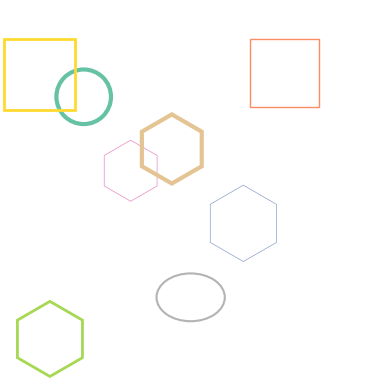[{"shape": "circle", "thickness": 3, "radius": 0.35, "center": [0.217, 0.749]}, {"shape": "square", "thickness": 1, "radius": 0.44, "center": [0.739, 0.811]}, {"shape": "hexagon", "thickness": 0.5, "radius": 0.5, "center": [0.632, 0.42]}, {"shape": "hexagon", "thickness": 0.5, "radius": 0.4, "center": [0.339, 0.557]}, {"shape": "hexagon", "thickness": 2, "radius": 0.49, "center": [0.13, 0.12]}, {"shape": "square", "thickness": 2, "radius": 0.46, "center": [0.102, 0.805]}, {"shape": "hexagon", "thickness": 3, "radius": 0.45, "center": [0.446, 0.613]}, {"shape": "oval", "thickness": 1.5, "radius": 0.44, "center": [0.495, 0.228]}]